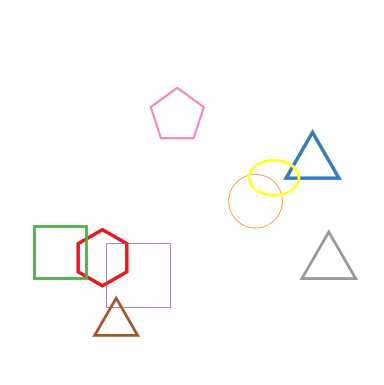[{"shape": "hexagon", "thickness": 2.5, "radius": 0.36, "center": [0.266, 0.331]}, {"shape": "triangle", "thickness": 2.5, "radius": 0.4, "center": [0.812, 0.577]}, {"shape": "square", "thickness": 2, "radius": 0.34, "center": [0.156, 0.346]}, {"shape": "square", "thickness": 0.5, "radius": 0.41, "center": [0.358, 0.287]}, {"shape": "circle", "thickness": 0.5, "radius": 0.35, "center": [0.664, 0.477]}, {"shape": "oval", "thickness": 2, "radius": 0.32, "center": [0.712, 0.538]}, {"shape": "triangle", "thickness": 2, "radius": 0.32, "center": [0.302, 0.161]}, {"shape": "pentagon", "thickness": 1.5, "radius": 0.36, "center": [0.461, 0.7]}, {"shape": "triangle", "thickness": 2, "radius": 0.4, "center": [0.854, 0.317]}]